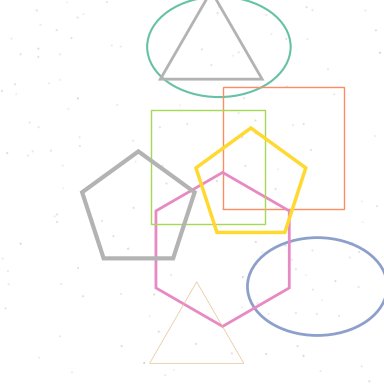[{"shape": "oval", "thickness": 1.5, "radius": 0.93, "center": [0.569, 0.878]}, {"shape": "square", "thickness": 1, "radius": 0.79, "center": [0.736, 0.616]}, {"shape": "oval", "thickness": 2, "radius": 0.91, "center": [0.824, 0.256]}, {"shape": "hexagon", "thickness": 2, "radius": 1.0, "center": [0.578, 0.352]}, {"shape": "square", "thickness": 1, "radius": 0.74, "center": [0.54, 0.566]}, {"shape": "pentagon", "thickness": 2.5, "radius": 0.75, "center": [0.652, 0.518]}, {"shape": "triangle", "thickness": 0.5, "radius": 0.71, "center": [0.511, 0.127]}, {"shape": "pentagon", "thickness": 3, "radius": 0.77, "center": [0.359, 0.453]}, {"shape": "triangle", "thickness": 2, "radius": 0.76, "center": [0.549, 0.871]}]